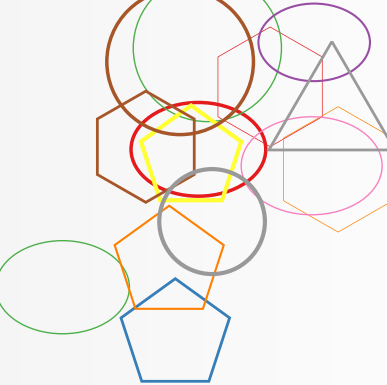[{"shape": "hexagon", "thickness": 0.5, "radius": 0.78, "center": [0.697, 0.774]}, {"shape": "oval", "thickness": 2.5, "radius": 0.87, "center": [0.512, 0.612]}, {"shape": "pentagon", "thickness": 2, "radius": 0.74, "center": [0.452, 0.129]}, {"shape": "circle", "thickness": 1, "radius": 0.96, "center": [0.535, 0.875]}, {"shape": "oval", "thickness": 1, "radius": 0.86, "center": [0.161, 0.254]}, {"shape": "oval", "thickness": 1.5, "radius": 0.72, "center": [0.811, 0.89]}, {"shape": "pentagon", "thickness": 1.5, "radius": 0.74, "center": [0.437, 0.318]}, {"shape": "hexagon", "thickness": 0.5, "radius": 0.81, "center": [0.873, 0.56]}, {"shape": "pentagon", "thickness": 3, "radius": 0.68, "center": [0.493, 0.59]}, {"shape": "circle", "thickness": 2.5, "radius": 0.95, "center": [0.465, 0.84]}, {"shape": "hexagon", "thickness": 2, "radius": 0.72, "center": [0.376, 0.619]}, {"shape": "oval", "thickness": 1, "radius": 0.91, "center": [0.804, 0.569]}, {"shape": "circle", "thickness": 3, "radius": 0.68, "center": [0.547, 0.424]}, {"shape": "triangle", "thickness": 2, "radius": 0.94, "center": [0.856, 0.704]}]